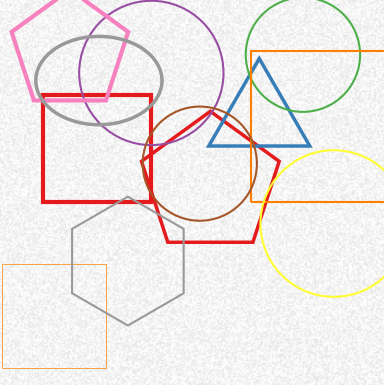[{"shape": "pentagon", "thickness": 2.5, "radius": 0.94, "center": [0.546, 0.523]}, {"shape": "square", "thickness": 3, "radius": 0.7, "center": [0.251, 0.614]}, {"shape": "triangle", "thickness": 2.5, "radius": 0.76, "center": [0.673, 0.696]}, {"shape": "circle", "thickness": 1.5, "radius": 0.74, "center": [0.787, 0.858]}, {"shape": "circle", "thickness": 1.5, "radius": 0.94, "center": [0.393, 0.811]}, {"shape": "square", "thickness": 0.5, "radius": 0.67, "center": [0.141, 0.18]}, {"shape": "square", "thickness": 1.5, "radius": 0.98, "center": [0.849, 0.671]}, {"shape": "circle", "thickness": 1.5, "radius": 0.95, "center": [0.867, 0.419]}, {"shape": "circle", "thickness": 1.5, "radius": 0.74, "center": [0.519, 0.575]}, {"shape": "pentagon", "thickness": 3, "radius": 0.8, "center": [0.182, 0.868]}, {"shape": "oval", "thickness": 2.5, "radius": 0.82, "center": [0.257, 0.791]}, {"shape": "hexagon", "thickness": 1.5, "radius": 0.84, "center": [0.332, 0.322]}]